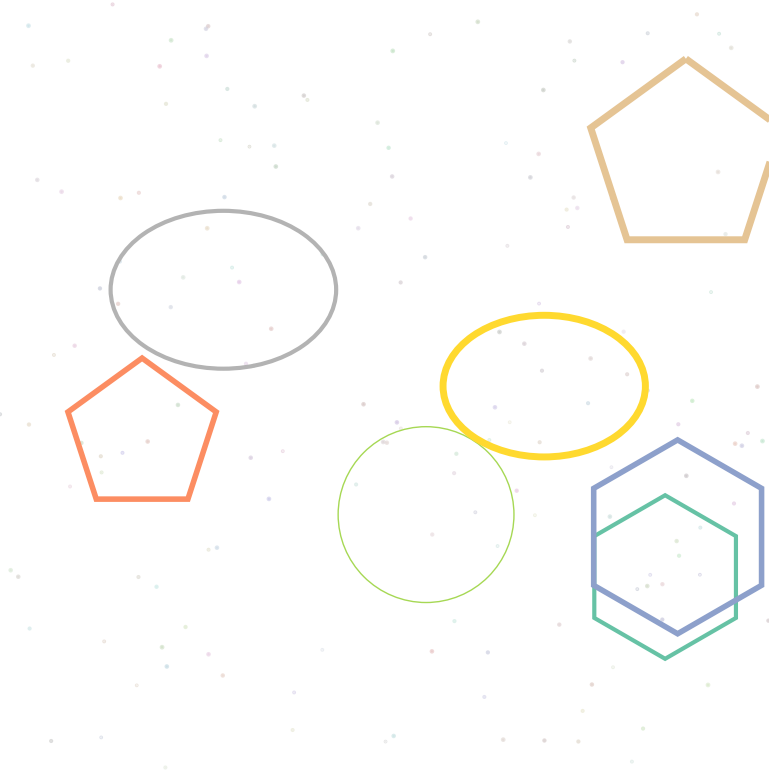[{"shape": "hexagon", "thickness": 1.5, "radius": 0.53, "center": [0.864, 0.251]}, {"shape": "pentagon", "thickness": 2, "radius": 0.51, "center": [0.185, 0.434]}, {"shape": "hexagon", "thickness": 2, "radius": 0.63, "center": [0.88, 0.303]}, {"shape": "circle", "thickness": 0.5, "radius": 0.57, "center": [0.553, 0.332]}, {"shape": "oval", "thickness": 2.5, "radius": 0.66, "center": [0.707, 0.499]}, {"shape": "pentagon", "thickness": 2.5, "radius": 0.65, "center": [0.891, 0.794]}, {"shape": "oval", "thickness": 1.5, "radius": 0.73, "center": [0.29, 0.624]}]